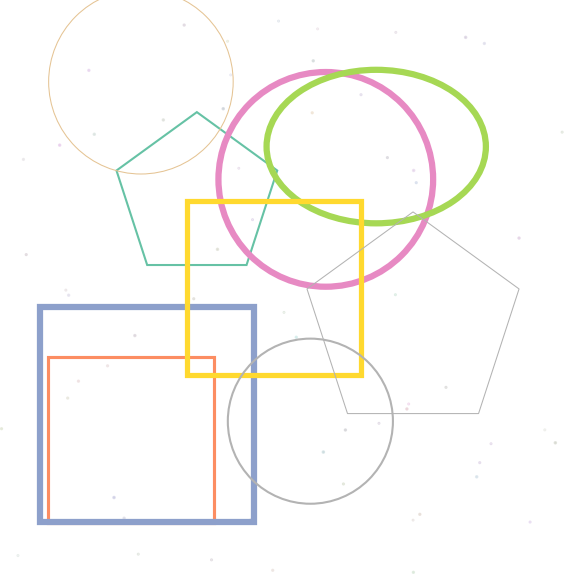[{"shape": "pentagon", "thickness": 1, "radius": 0.73, "center": [0.341, 0.659]}, {"shape": "square", "thickness": 1.5, "radius": 0.72, "center": [0.227, 0.237]}, {"shape": "square", "thickness": 3, "radius": 0.93, "center": [0.254, 0.281]}, {"shape": "circle", "thickness": 3, "radius": 0.93, "center": [0.564, 0.689]}, {"shape": "oval", "thickness": 3, "radius": 0.95, "center": [0.651, 0.745]}, {"shape": "square", "thickness": 2.5, "radius": 0.75, "center": [0.474, 0.5]}, {"shape": "circle", "thickness": 0.5, "radius": 0.8, "center": [0.244, 0.858]}, {"shape": "circle", "thickness": 1, "radius": 0.71, "center": [0.537, 0.27]}, {"shape": "pentagon", "thickness": 0.5, "radius": 0.97, "center": [0.715, 0.439]}]